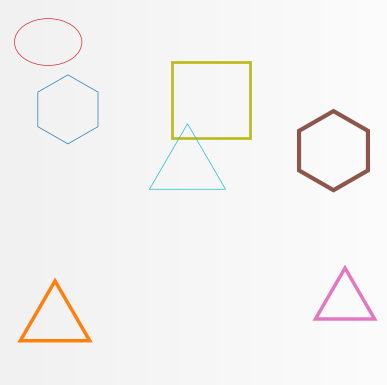[{"shape": "hexagon", "thickness": 0.5, "radius": 0.45, "center": [0.175, 0.716]}, {"shape": "triangle", "thickness": 2.5, "radius": 0.52, "center": [0.142, 0.167]}, {"shape": "oval", "thickness": 0.5, "radius": 0.44, "center": [0.124, 0.891]}, {"shape": "hexagon", "thickness": 3, "radius": 0.51, "center": [0.861, 0.609]}, {"shape": "triangle", "thickness": 2.5, "radius": 0.44, "center": [0.89, 0.216]}, {"shape": "square", "thickness": 2, "radius": 0.5, "center": [0.544, 0.74]}, {"shape": "triangle", "thickness": 0.5, "radius": 0.57, "center": [0.484, 0.565]}]